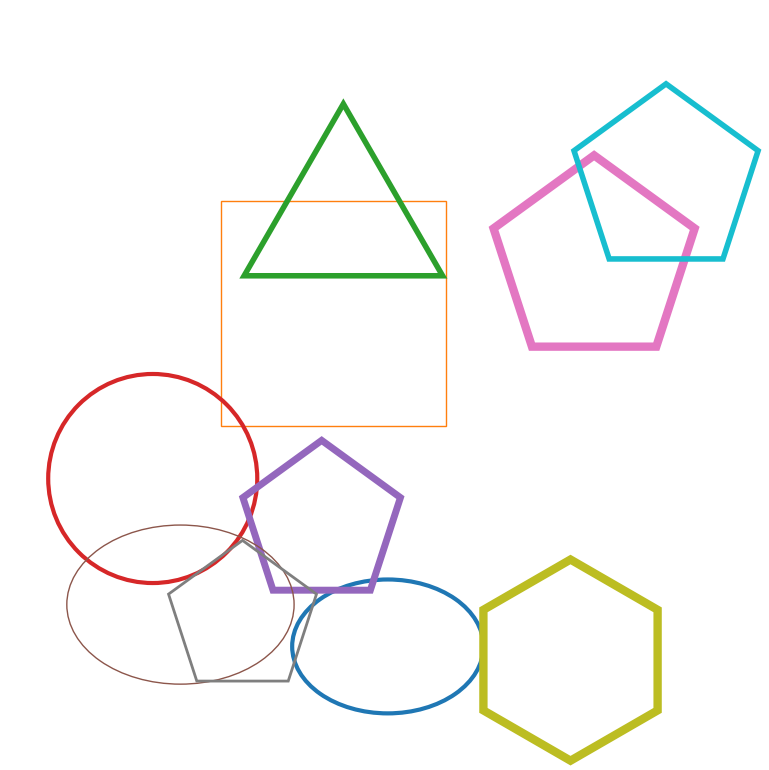[{"shape": "oval", "thickness": 1.5, "radius": 0.62, "center": [0.504, 0.16]}, {"shape": "square", "thickness": 0.5, "radius": 0.73, "center": [0.433, 0.593]}, {"shape": "triangle", "thickness": 2, "radius": 0.74, "center": [0.446, 0.716]}, {"shape": "circle", "thickness": 1.5, "radius": 0.68, "center": [0.198, 0.379]}, {"shape": "pentagon", "thickness": 2.5, "radius": 0.54, "center": [0.418, 0.321]}, {"shape": "oval", "thickness": 0.5, "radius": 0.74, "center": [0.234, 0.215]}, {"shape": "pentagon", "thickness": 3, "radius": 0.69, "center": [0.772, 0.661]}, {"shape": "pentagon", "thickness": 1, "radius": 0.51, "center": [0.315, 0.197]}, {"shape": "hexagon", "thickness": 3, "radius": 0.65, "center": [0.741, 0.143]}, {"shape": "pentagon", "thickness": 2, "radius": 0.63, "center": [0.865, 0.765]}]